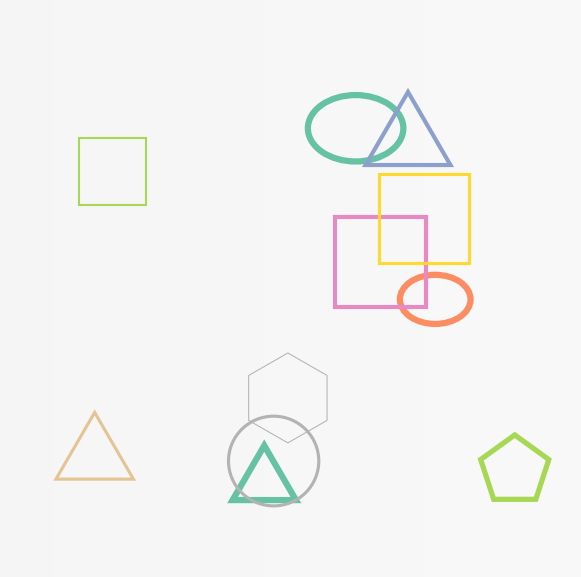[{"shape": "oval", "thickness": 3, "radius": 0.41, "center": [0.612, 0.777]}, {"shape": "triangle", "thickness": 3, "radius": 0.31, "center": [0.455, 0.165]}, {"shape": "oval", "thickness": 3, "radius": 0.3, "center": [0.749, 0.481]}, {"shape": "triangle", "thickness": 2, "radius": 0.42, "center": [0.702, 0.756]}, {"shape": "square", "thickness": 2, "radius": 0.39, "center": [0.654, 0.546]}, {"shape": "pentagon", "thickness": 2.5, "radius": 0.31, "center": [0.886, 0.184]}, {"shape": "square", "thickness": 1, "radius": 0.29, "center": [0.194, 0.702]}, {"shape": "square", "thickness": 1.5, "radius": 0.38, "center": [0.73, 0.621]}, {"shape": "triangle", "thickness": 1.5, "radius": 0.38, "center": [0.163, 0.208]}, {"shape": "circle", "thickness": 1.5, "radius": 0.39, "center": [0.471, 0.201]}, {"shape": "hexagon", "thickness": 0.5, "radius": 0.39, "center": [0.495, 0.31]}]